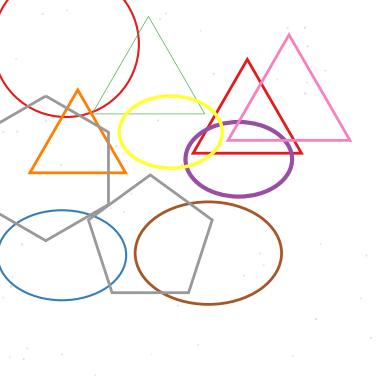[{"shape": "circle", "thickness": 1.5, "radius": 0.95, "center": [0.171, 0.886]}, {"shape": "triangle", "thickness": 2, "radius": 0.81, "center": [0.642, 0.683]}, {"shape": "oval", "thickness": 1.5, "radius": 0.83, "center": [0.161, 0.337]}, {"shape": "triangle", "thickness": 0.5, "radius": 0.84, "center": [0.385, 0.789]}, {"shape": "oval", "thickness": 3, "radius": 0.69, "center": [0.62, 0.586]}, {"shape": "triangle", "thickness": 2, "radius": 0.72, "center": [0.202, 0.623]}, {"shape": "oval", "thickness": 2.5, "radius": 0.67, "center": [0.444, 0.657]}, {"shape": "oval", "thickness": 2, "radius": 0.95, "center": [0.541, 0.343]}, {"shape": "triangle", "thickness": 2, "radius": 0.91, "center": [0.751, 0.727]}, {"shape": "pentagon", "thickness": 2, "radius": 0.85, "center": [0.39, 0.377]}, {"shape": "hexagon", "thickness": 2, "radius": 0.94, "center": [0.119, 0.563]}]